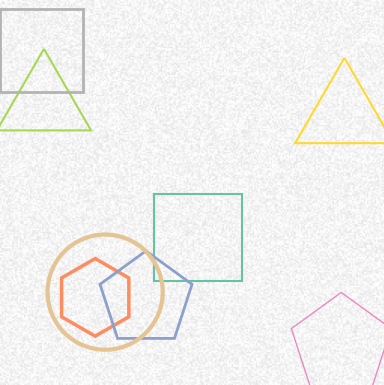[{"shape": "square", "thickness": 1.5, "radius": 0.57, "center": [0.515, 0.383]}, {"shape": "hexagon", "thickness": 2.5, "radius": 0.5, "center": [0.247, 0.228]}, {"shape": "pentagon", "thickness": 2, "radius": 0.63, "center": [0.379, 0.223]}, {"shape": "pentagon", "thickness": 1, "radius": 0.68, "center": [0.886, 0.104]}, {"shape": "triangle", "thickness": 1.5, "radius": 0.71, "center": [0.114, 0.732]}, {"shape": "triangle", "thickness": 1.5, "radius": 0.74, "center": [0.895, 0.702]}, {"shape": "circle", "thickness": 3, "radius": 0.75, "center": [0.273, 0.241]}, {"shape": "square", "thickness": 2, "radius": 0.54, "center": [0.108, 0.869]}]